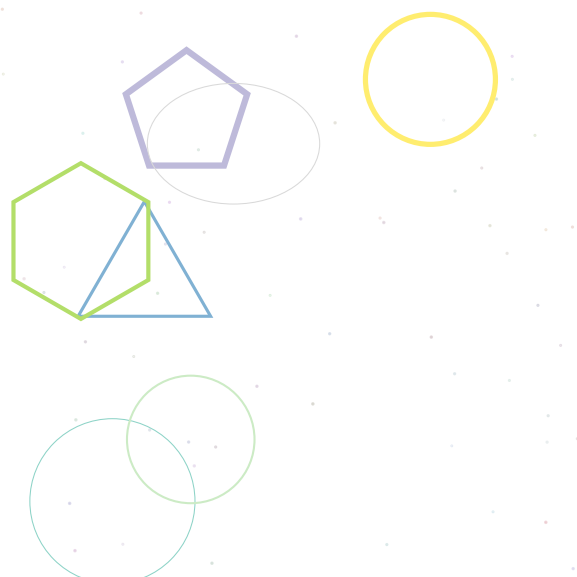[{"shape": "circle", "thickness": 0.5, "radius": 0.71, "center": [0.195, 0.131]}, {"shape": "pentagon", "thickness": 3, "radius": 0.55, "center": [0.323, 0.802]}, {"shape": "triangle", "thickness": 1.5, "radius": 0.66, "center": [0.25, 0.518]}, {"shape": "hexagon", "thickness": 2, "radius": 0.67, "center": [0.14, 0.582]}, {"shape": "oval", "thickness": 0.5, "radius": 0.75, "center": [0.404, 0.75]}, {"shape": "circle", "thickness": 1, "radius": 0.55, "center": [0.33, 0.238]}, {"shape": "circle", "thickness": 2.5, "radius": 0.56, "center": [0.745, 0.862]}]